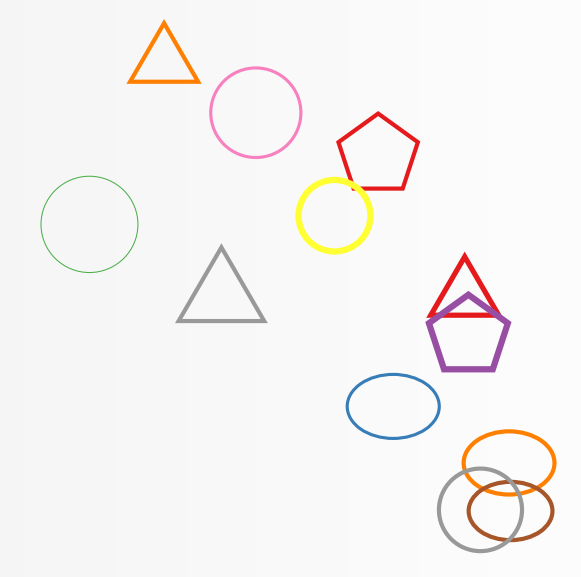[{"shape": "pentagon", "thickness": 2, "radius": 0.36, "center": [0.651, 0.731]}, {"shape": "triangle", "thickness": 2.5, "radius": 0.34, "center": [0.799, 0.487]}, {"shape": "oval", "thickness": 1.5, "radius": 0.4, "center": [0.677, 0.295]}, {"shape": "circle", "thickness": 0.5, "radius": 0.42, "center": [0.154, 0.611]}, {"shape": "pentagon", "thickness": 3, "radius": 0.36, "center": [0.806, 0.417]}, {"shape": "triangle", "thickness": 2, "radius": 0.34, "center": [0.282, 0.891]}, {"shape": "oval", "thickness": 2, "radius": 0.39, "center": [0.876, 0.198]}, {"shape": "circle", "thickness": 3, "radius": 0.31, "center": [0.575, 0.626]}, {"shape": "oval", "thickness": 2, "radius": 0.36, "center": [0.878, 0.114]}, {"shape": "circle", "thickness": 1.5, "radius": 0.39, "center": [0.44, 0.804]}, {"shape": "triangle", "thickness": 2, "radius": 0.43, "center": [0.381, 0.486]}, {"shape": "circle", "thickness": 2, "radius": 0.36, "center": [0.827, 0.116]}]